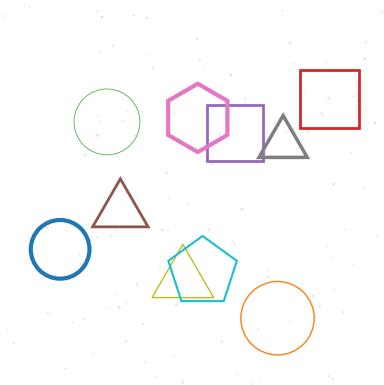[{"shape": "circle", "thickness": 3, "radius": 0.38, "center": [0.156, 0.352]}, {"shape": "circle", "thickness": 1, "radius": 0.48, "center": [0.721, 0.174]}, {"shape": "circle", "thickness": 0.5, "radius": 0.43, "center": [0.278, 0.683]}, {"shape": "square", "thickness": 2, "radius": 0.38, "center": [0.856, 0.743]}, {"shape": "square", "thickness": 2, "radius": 0.36, "center": [0.61, 0.654]}, {"shape": "triangle", "thickness": 2, "radius": 0.42, "center": [0.313, 0.452]}, {"shape": "hexagon", "thickness": 3, "radius": 0.44, "center": [0.514, 0.694]}, {"shape": "triangle", "thickness": 2.5, "radius": 0.36, "center": [0.735, 0.627]}, {"shape": "triangle", "thickness": 1, "radius": 0.46, "center": [0.475, 0.273]}, {"shape": "pentagon", "thickness": 1.5, "radius": 0.47, "center": [0.526, 0.294]}]